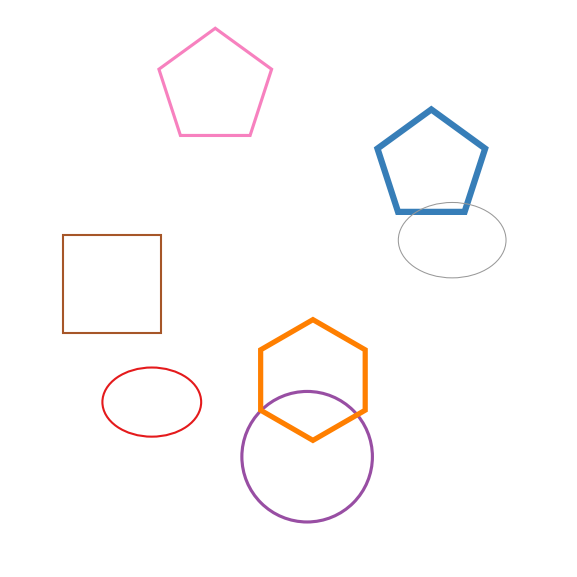[{"shape": "oval", "thickness": 1, "radius": 0.43, "center": [0.263, 0.303]}, {"shape": "pentagon", "thickness": 3, "radius": 0.49, "center": [0.747, 0.712]}, {"shape": "circle", "thickness": 1.5, "radius": 0.57, "center": [0.532, 0.208]}, {"shape": "hexagon", "thickness": 2.5, "radius": 0.52, "center": [0.542, 0.341]}, {"shape": "square", "thickness": 1, "radius": 0.42, "center": [0.194, 0.508]}, {"shape": "pentagon", "thickness": 1.5, "radius": 0.51, "center": [0.373, 0.848]}, {"shape": "oval", "thickness": 0.5, "radius": 0.47, "center": [0.783, 0.583]}]